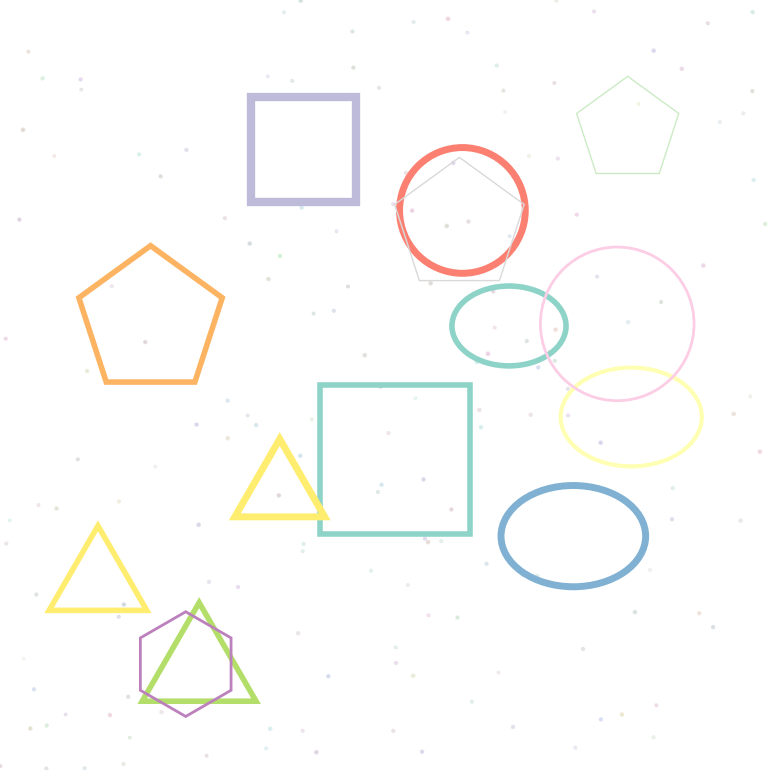[{"shape": "oval", "thickness": 2, "radius": 0.37, "center": [0.661, 0.577]}, {"shape": "square", "thickness": 2, "radius": 0.49, "center": [0.513, 0.403]}, {"shape": "oval", "thickness": 1.5, "radius": 0.46, "center": [0.82, 0.458]}, {"shape": "square", "thickness": 3, "radius": 0.34, "center": [0.394, 0.806]}, {"shape": "circle", "thickness": 2.5, "radius": 0.41, "center": [0.601, 0.727]}, {"shape": "oval", "thickness": 2.5, "radius": 0.47, "center": [0.745, 0.304]}, {"shape": "pentagon", "thickness": 2, "radius": 0.49, "center": [0.196, 0.583]}, {"shape": "triangle", "thickness": 2, "radius": 0.43, "center": [0.259, 0.132]}, {"shape": "circle", "thickness": 1, "radius": 0.5, "center": [0.802, 0.579]}, {"shape": "pentagon", "thickness": 0.5, "radius": 0.44, "center": [0.597, 0.707]}, {"shape": "hexagon", "thickness": 1, "radius": 0.34, "center": [0.241, 0.138]}, {"shape": "pentagon", "thickness": 0.5, "radius": 0.35, "center": [0.815, 0.831]}, {"shape": "triangle", "thickness": 2, "radius": 0.37, "center": [0.127, 0.244]}, {"shape": "triangle", "thickness": 2.5, "radius": 0.34, "center": [0.363, 0.362]}]